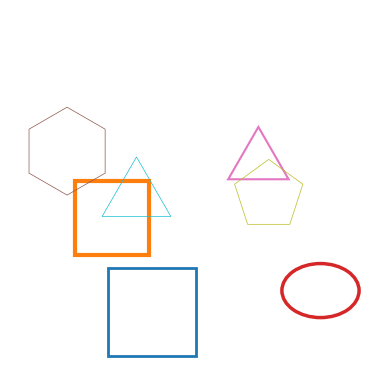[{"shape": "square", "thickness": 2, "radius": 0.57, "center": [0.396, 0.189]}, {"shape": "square", "thickness": 3, "radius": 0.48, "center": [0.292, 0.433]}, {"shape": "oval", "thickness": 2.5, "radius": 0.5, "center": [0.832, 0.245]}, {"shape": "hexagon", "thickness": 0.5, "radius": 0.57, "center": [0.174, 0.607]}, {"shape": "triangle", "thickness": 1.5, "radius": 0.45, "center": [0.671, 0.58]}, {"shape": "pentagon", "thickness": 0.5, "radius": 0.47, "center": [0.698, 0.493]}, {"shape": "triangle", "thickness": 0.5, "radius": 0.52, "center": [0.355, 0.489]}]